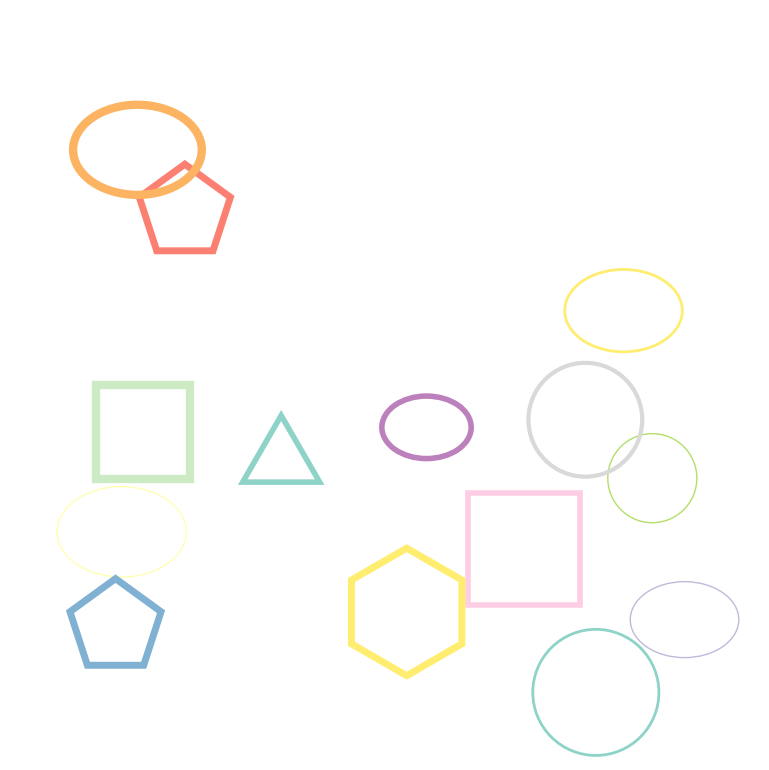[{"shape": "circle", "thickness": 1, "radius": 0.41, "center": [0.774, 0.101]}, {"shape": "triangle", "thickness": 2, "radius": 0.29, "center": [0.365, 0.403]}, {"shape": "oval", "thickness": 0.5, "radius": 0.42, "center": [0.158, 0.309]}, {"shape": "oval", "thickness": 0.5, "radius": 0.35, "center": [0.889, 0.195]}, {"shape": "pentagon", "thickness": 2.5, "radius": 0.31, "center": [0.24, 0.725]}, {"shape": "pentagon", "thickness": 2.5, "radius": 0.31, "center": [0.15, 0.186]}, {"shape": "oval", "thickness": 3, "radius": 0.42, "center": [0.178, 0.805]}, {"shape": "circle", "thickness": 0.5, "radius": 0.29, "center": [0.847, 0.379]}, {"shape": "square", "thickness": 2, "radius": 0.36, "center": [0.681, 0.287]}, {"shape": "circle", "thickness": 1.5, "radius": 0.37, "center": [0.76, 0.455]}, {"shape": "oval", "thickness": 2, "radius": 0.29, "center": [0.554, 0.445]}, {"shape": "square", "thickness": 3, "radius": 0.31, "center": [0.185, 0.44]}, {"shape": "oval", "thickness": 1, "radius": 0.38, "center": [0.81, 0.597]}, {"shape": "hexagon", "thickness": 2.5, "radius": 0.41, "center": [0.528, 0.205]}]